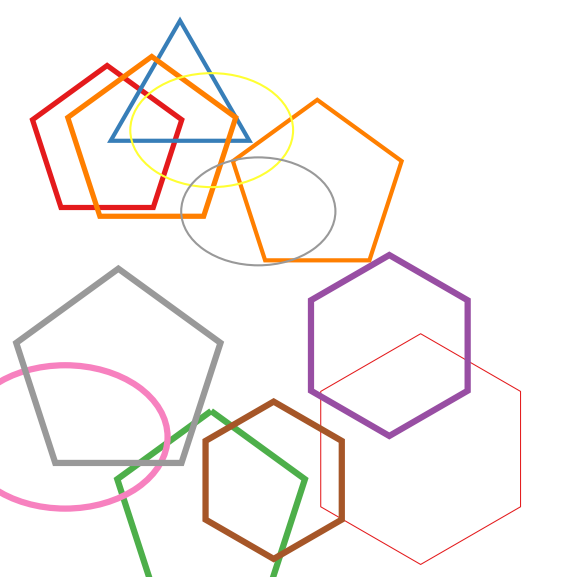[{"shape": "pentagon", "thickness": 2.5, "radius": 0.68, "center": [0.186, 0.75]}, {"shape": "hexagon", "thickness": 0.5, "radius": 1.0, "center": [0.728, 0.221]}, {"shape": "triangle", "thickness": 2, "radius": 0.69, "center": [0.312, 0.825]}, {"shape": "pentagon", "thickness": 3, "radius": 0.85, "center": [0.366, 0.117]}, {"shape": "hexagon", "thickness": 3, "radius": 0.78, "center": [0.674, 0.401]}, {"shape": "pentagon", "thickness": 2, "radius": 0.77, "center": [0.549, 0.673]}, {"shape": "pentagon", "thickness": 2.5, "radius": 0.76, "center": [0.263, 0.748]}, {"shape": "oval", "thickness": 1, "radius": 0.7, "center": [0.367, 0.774]}, {"shape": "hexagon", "thickness": 3, "radius": 0.68, "center": [0.474, 0.168]}, {"shape": "oval", "thickness": 3, "radius": 0.89, "center": [0.113, 0.243]}, {"shape": "oval", "thickness": 1, "radius": 0.67, "center": [0.447, 0.633]}, {"shape": "pentagon", "thickness": 3, "radius": 0.93, "center": [0.205, 0.348]}]